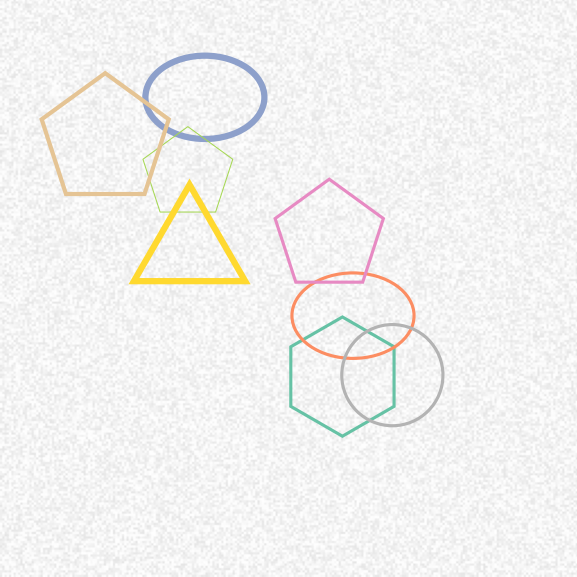[{"shape": "hexagon", "thickness": 1.5, "radius": 0.52, "center": [0.593, 0.347]}, {"shape": "oval", "thickness": 1.5, "radius": 0.53, "center": [0.611, 0.453]}, {"shape": "oval", "thickness": 3, "radius": 0.52, "center": [0.355, 0.831]}, {"shape": "pentagon", "thickness": 1.5, "radius": 0.49, "center": [0.57, 0.59]}, {"shape": "pentagon", "thickness": 0.5, "radius": 0.41, "center": [0.325, 0.698]}, {"shape": "triangle", "thickness": 3, "radius": 0.56, "center": [0.328, 0.568]}, {"shape": "pentagon", "thickness": 2, "radius": 0.58, "center": [0.182, 0.757]}, {"shape": "circle", "thickness": 1.5, "radius": 0.44, "center": [0.679, 0.35]}]